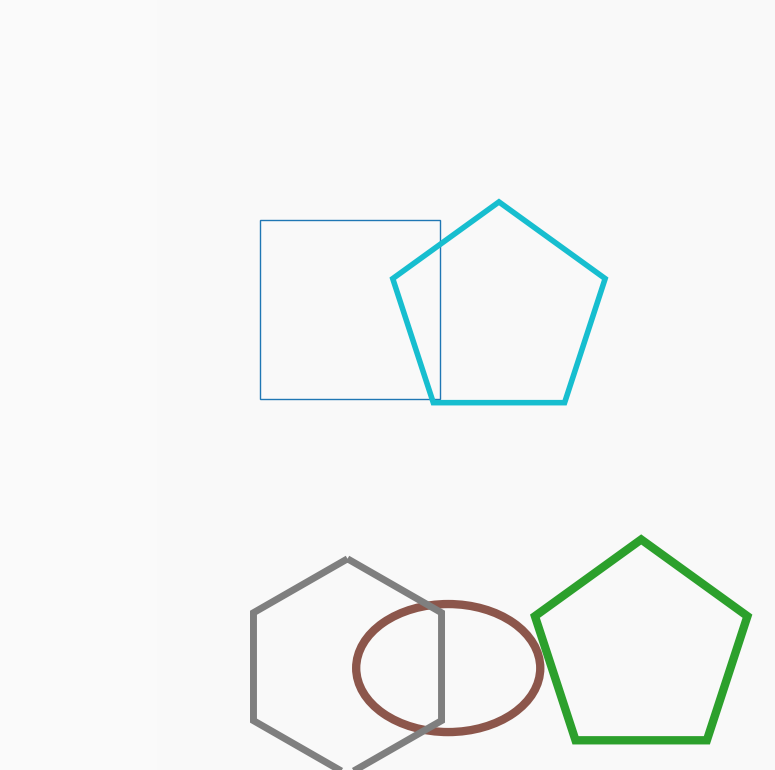[{"shape": "square", "thickness": 0.5, "radius": 0.58, "center": [0.452, 0.598]}, {"shape": "pentagon", "thickness": 3, "radius": 0.72, "center": [0.827, 0.155]}, {"shape": "oval", "thickness": 3, "radius": 0.59, "center": [0.578, 0.132]}, {"shape": "hexagon", "thickness": 2.5, "radius": 0.7, "center": [0.448, 0.134]}, {"shape": "pentagon", "thickness": 2, "radius": 0.72, "center": [0.644, 0.594]}]